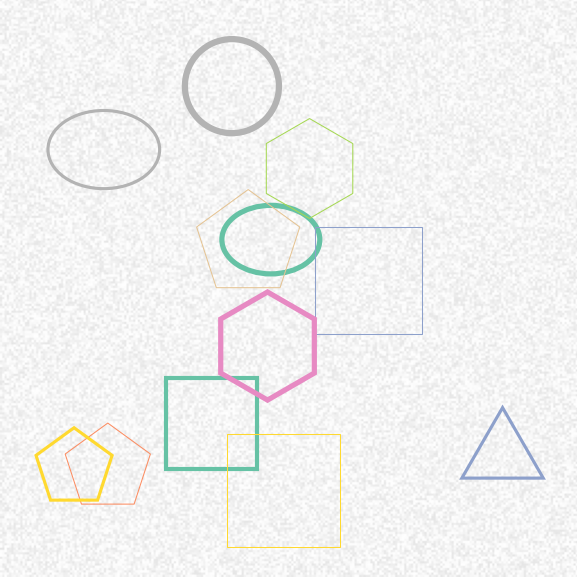[{"shape": "oval", "thickness": 2.5, "radius": 0.42, "center": [0.469, 0.584]}, {"shape": "square", "thickness": 2, "radius": 0.39, "center": [0.366, 0.266]}, {"shape": "pentagon", "thickness": 0.5, "radius": 0.39, "center": [0.187, 0.189]}, {"shape": "square", "thickness": 0.5, "radius": 0.46, "center": [0.638, 0.514]}, {"shape": "triangle", "thickness": 1.5, "radius": 0.41, "center": [0.87, 0.212]}, {"shape": "hexagon", "thickness": 2.5, "radius": 0.47, "center": [0.463, 0.4]}, {"shape": "hexagon", "thickness": 0.5, "radius": 0.43, "center": [0.536, 0.707]}, {"shape": "square", "thickness": 0.5, "radius": 0.49, "center": [0.49, 0.15]}, {"shape": "pentagon", "thickness": 1.5, "radius": 0.35, "center": [0.128, 0.189]}, {"shape": "pentagon", "thickness": 0.5, "radius": 0.47, "center": [0.43, 0.577]}, {"shape": "circle", "thickness": 3, "radius": 0.41, "center": [0.402, 0.85]}, {"shape": "oval", "thickness": 1.5, "radius": 0.48, "center": [0.18, 0.74]}]